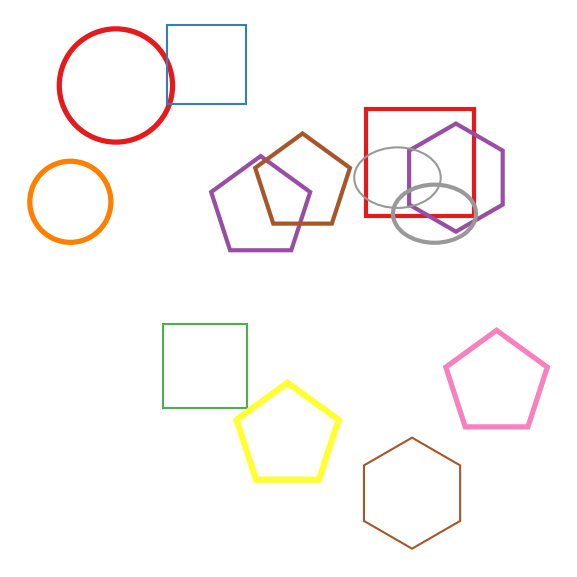[{"shape": "circle", "thickness": 2.5, "radius": 0.49, "center": [0.201, 0.851]}, {"shape": "square", "thickness": 2, "radius": 0.46, "center": [0.727, 0.718]}, {"shape": "square", "thickness": 1, "radius": 0.34, "center": [0.358, 0.887]}, {"shape": "square", "thickness": 1, "radius": 0.36, "center": [0.355, 0.365]}, {"shape": "pentagon", "thickness": 2, "radius": 0.45, "center": [0.451, 0.639]}, {"shape": "hexagon", "thickness": 2, "radius": 0.47, "center": [0.789, 0.692]}, {"shape": "circle", "thickness": 2.5, "radius": 0.35, "center": [0.122, 0.65]}, {"shape": "pentagon", "thickness": 3, "radius": 0.46, "center": [0.498, 0.244]}, {"shape": "hexagon", "thickness": 1, "radius": 0.48, "center": [0.714, 0.145]}, {"shape": "pentagon", "thickness": 2, "radius": 0.43, "center": [0.524, 0.682]}, {"shape": "pentagon", "thickness": 2.5, "radius": 0.46, "center": [0.86, 0.335]}, {"shape": "oval", "thickness": 2, "radius": 0.36, "center": [0.752, 0.629]}, {"shape": "oval", "thickness": 1, "radius": 0.37, "center": [0.688, 0.692]}]